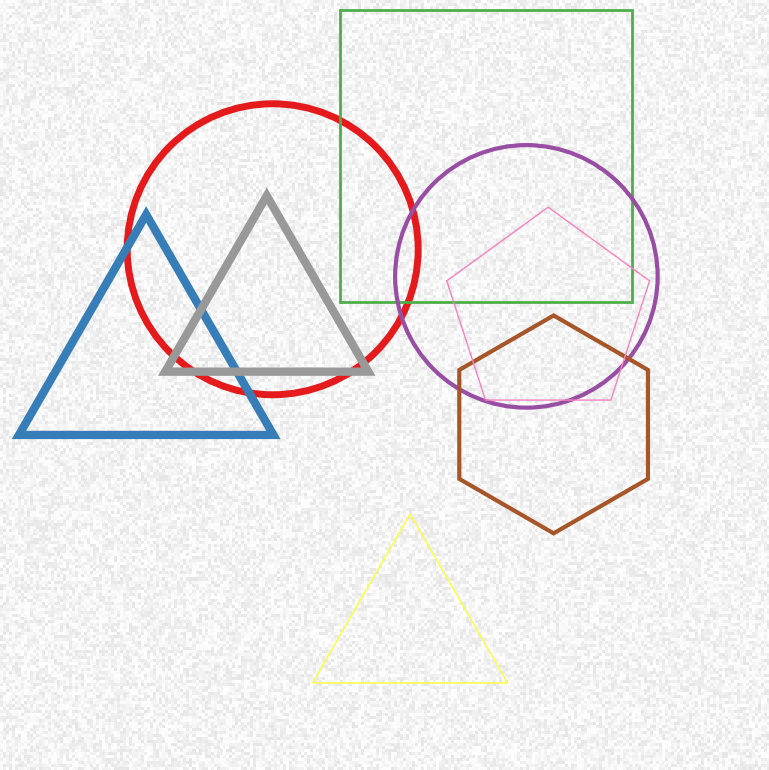[{"shape": "circle", "thickness": 2.5, "radius": 0.94, "center": [0.354, 0.676]}, {"shape": "triangle", "thickness": 3, "radius": 0.95, "center": [0.19, 0.531]}, {"shape": "square", "thickness": 1, "radius": 0.95, "center": [0.631, 0.798]}, {"shape": "circle", "thickness": 1.5, "radius": 0.85, "center": [0.684, 0.641]}, {"shape": "triangle", "thickness": 0.5, "radius": 0.73, "center": [0.533, 0.186]}, {"shape": "hexagon", "thickness": 1.5, "radius": 0.71, "center": [0.719, 0.449]}, {"shape": "pentagon", "thickness": 0.5, "radius": 0.69, "center": [0.712, 0.592]}, {"shape": "triangle", "thickness": 3, "radius": 0.76, "center": [0.346, 0.593]}]